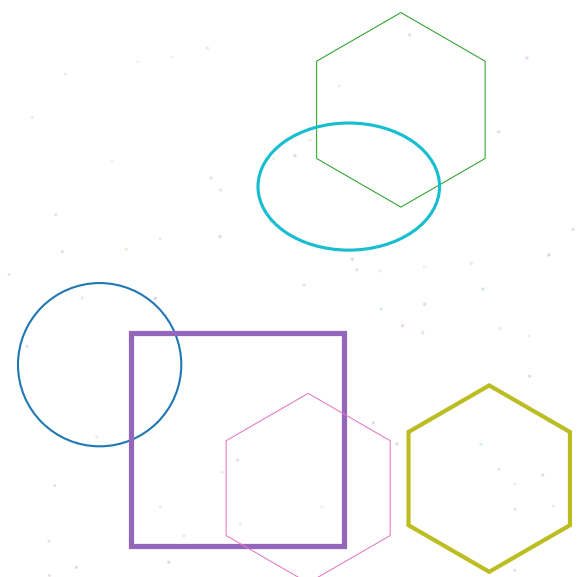[{"shape": "circle", "thickness": 1, "radius": 0.71, "center": [0.173, 0.368]}, {"shape": "hexagon", "thickness": 0.5, "radius": 0.84, "center": [0.694, 0.809]}, {"shape": "square", "thickness": 2.5, "radius": 0.92, "center": [0.411, 0.239]}, {"shape": "hexagon", "thickness": 0.5, "radius": 0.82, "center": [0.534, 0.154]}, {"shape": "hexagon", "thickness": 2, "radius": 0.81, "center": [0.847, 0.17]}, {"shape": "oval", "thickness": 1.5, "radius": 0.79, "center": [0.604, 0.676]}]